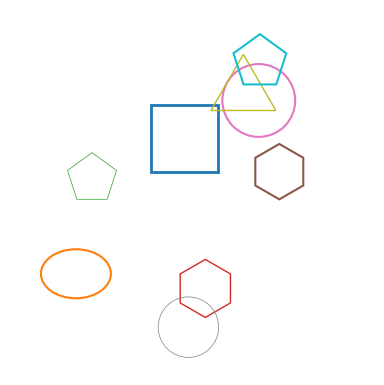[{"shape": "square", "thickness": 2, "radius": 0.43, "center": [0.479, 0.639]}, {"shape": "oval", "thickness": 1.5, "radius": 0.45, "center": [0.197, 0.289]}, {"shape": "pentagon", "thickness": 0.5, "radius": 0.33, "center": [0.239, 0.537]}, {"shape": "hexagon", "thickness": 1, "radius": 0.38, "center": [0.533, 0.251]}, {"shape": "hexagon", "thickness": 1.5, "radius": 0.36, "center": [0.725, 0.554]}, {"shape": "circle", "thickness": 1.5, "radius": 0.47, "center": [0.672, 0.739]}, {"shape": "circle", "thickness": 0.5, "radius": 0.39, "center": [0.489, 0.15]}, {"shape": "triangle", "thickness": 1, "radius": 0.49, "center": [0.632, 0.762]}, {"shape": "pentagon", "thickness": 1.5, "radius": 0.36, "center": [0.675, 0.839]}]